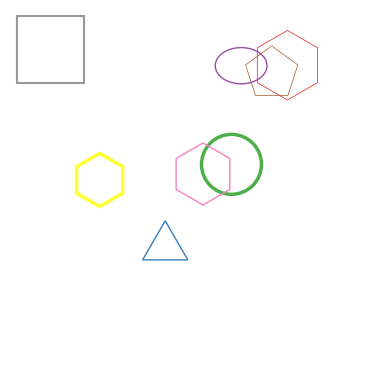[{"shape": "hexagon", "thickness": 0.5, "radius": 0.45, "center": [0.747, 0.831]}, {"shape": "triangle", "thickness": 1, "radius": 0.34, "center": [0.429, 0.359]}, {"shape": "circle", "thickness": 2.5, "radius": 0.39, "center": [0.601, 0.573]}, {"shape": "oval", "thickness": 1, "radius": 0.34, "center": [0.626, 0.829]}, {"shape": "hexagon", "thickness": 2.5, "radius": 0.35, "center": [0.259, 0.533]}, {"shape": "pentagon", "thickness": 0.5, "radius": 0.36, "center": [0.706, 0.809]}, {"shape": "hexagon", "thickness": 1, "radius": 0.4, "center": [0.527, 0.548]}, {"shape": "square", "thickness": 1.5, "radius": 0.43, "center": [0.131, 0.872]}]